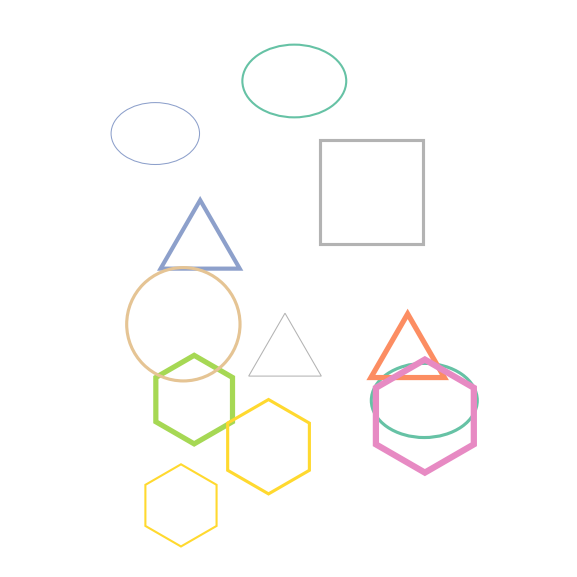[{"shape": "oval", "thickness": 1, "radius": 0.45, "center": [0.51, 0.859]}, {"shape": "oval", "thickness": 1.5, "radius": 0.46, "center": [0.735, 0.306]}, {"shape": "triangle", "thickness": 2.5, "radius": 0.37, "center": [0.706, 0.382]}, {"shape": "oval", "thickness": 0.5, "radius": 0.38, "center": [0.269, 0.768]}, {"shape": "triangle", "thickness": 2, "radius": 0.4, "center": [0.347, 0.574]}, {"shape": "hexagon", "thickness": 3, "radius": 0.49, "center": [0.736, 0.279]}, {"shape": "hexagon", "thickness": 2.5, "radius": 0.38, "center": [0.336, 0.307]}, {"shape": "hexagon", "thickness": 1, "radius": 0.36, "center": [0.313, 0.124]}, {"shape": "hexagon", "thickness": 1.5, "radius": 0.41, "center": [0.465, 0.226]}, {"shape": "circle", "thickness": 1.5, "radius": 0.49, "center": [0.318, 0.438]}, {"shape": "square", "thickness": 1.5, "radius": 0.45, "center": [0.644, 0.667]}, {"shape": "triangle", "thickness": 0.5, "radius": 0.36, "center": [0.494, 0.384]}]